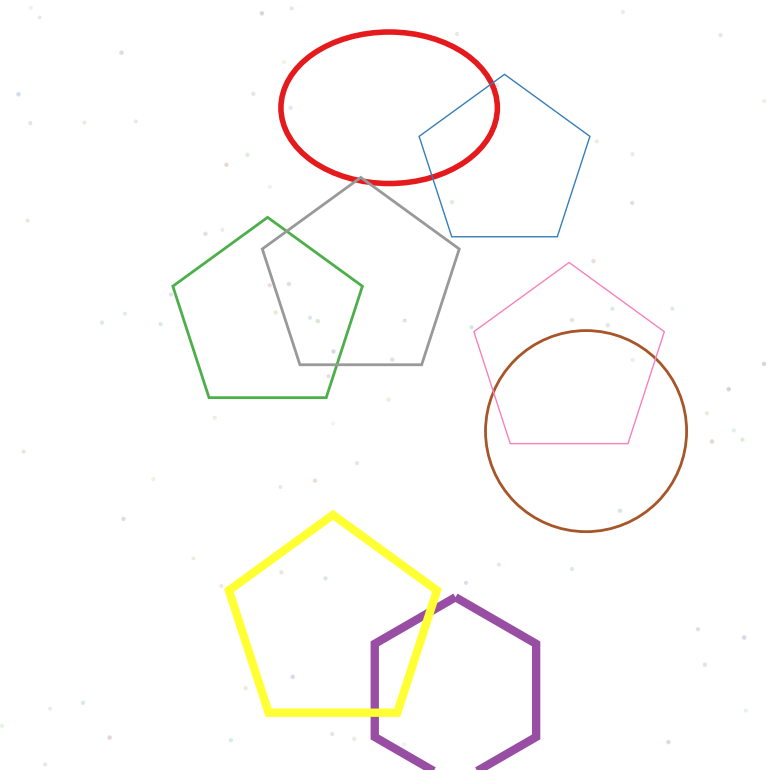[{"shape": "oval", "thickness": 2, "radius": 0.7, "center": [0.505, 0.86]}, {"shape": "pentagon", "thickness": 0.5, "radius": 0.58, "center": [0.655, 0.787]}, {"shape": "pentagon", "thickness": 1, "radius": 0.65, "center": [0.348, 0.588]}, {"shape": "hexagon", "thickness": 3, "radius": 0.6, "center": [0.591, 0.103]}, {"shape": "pentagon", "thickness": 3, "radius": 0.71, "center": [0.432, 0.189]}, {"shape": "circle", "thickness": 1, "radius": 0.65, "center": [0.761, 0.44]}, {"shape": "pentagon", "thickness": 0.5, "radius": 0.65, "center": [0.739, 0.529]}, {"shape": "pentagon", "thickness": 1, "radius": 0.67, "center": [0.469, 0.635]}]